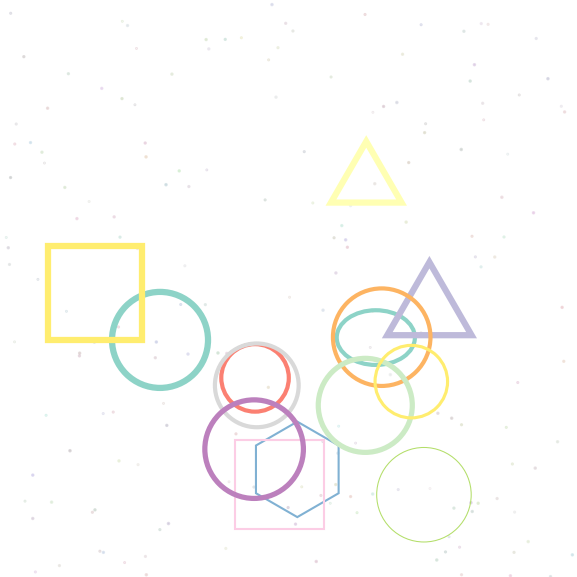[{"shape": "circle", "thickness": 3, "radius": 0.42, "center": [0.277, 0.411]}, {"shape": "oval", "thickness": 2, "radius": 0.34, "center": [0.651, 0.415]}, {"shape": "triangle", "thickness": 3, "radius": 0.35, "center": [0.634, 0.684]}, {"shape": "triangle", "thickness": 3, "radius": 0.42, "center": [0.744, 0.461]}, {"shape": "circle", "thickness": 2, "radius": 0.29, "center": [0.442, 0.345]}, {"shape": "hexagon", "thickness": 1, "radius": 0.41, "center": [0.515, 0.186]}, {"shape": "circle", "thickness": 2, "radius": 0.42, "center": [0.661, 0.415]}, {"shape": "circle", "thickness": 0.5, "radius": 0.41, "center": [0.734, 0.142]}, {"shape": "square", "thickness": 1, "radius": 0.39, "center": [0.484, 0.161]}, {"shape": "circle", "thickness": 2, "radius": 0.36, "center": [0.445, 0.332]}, {"shape": "circle", "thickness": 2.5, "radius": 0.43, "center": [0.44, 0.221]}, {"shape": "circle", "thickness": 2.5, "radius": 0.41, "center": [0.633, 0.297]}, {"shape": "circle", "thickness": 1.5, "radius": 0.31, "center": [0.712, 0.338]}, {"shape": "square", "thickness": 3, "radius": 0.41, "center": [0.164, 0.492]}]